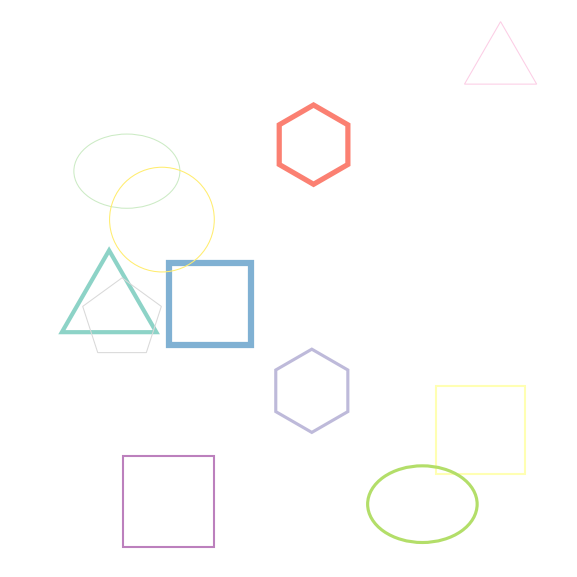[{"shape": "triangle", "thickness": 2, "radius": 0.47, "center": [0.189, 0.471]}, {"shape": "square", "thickness": 1, "radius": 0.38, "center": [0.832, 0.255]}, {"shape": "hexagon", "thickness": 1.5, "radius": 0.36, "center": [0.54, 0.322]}, {"shape": "hexagon", "thickness": 2.5, "radius": 0.34, "center": [0.543, 0.749]}, {"shape": "square", "thickness": 3, "radius": 0.35, "center": [0.364, 0.472]}, {"shape": "oval", "thickness": 1.5, "radius": 0.47, "center": [0.731, 0.126]}, {"shape": "triangle", "thickness": 0.5, "radius": 0.36, "center": [0.867, 0.89]}, {"shape": "pentagon", "thickness": 0.5, "radius": 0.36, "center": [0.211, 0.446]}, {"shape": "square", "thickness": 1, "radius": 0.4, "center": [0.292, 0.131]}, {"shape": "oval", "thickness": 0.5, "radius": 0.46, "center": [0.22, 0.703]}, {"shape": "circle", "thickness": 0.5, "radius": 0.45, "center": [0.28, 0.619]}]